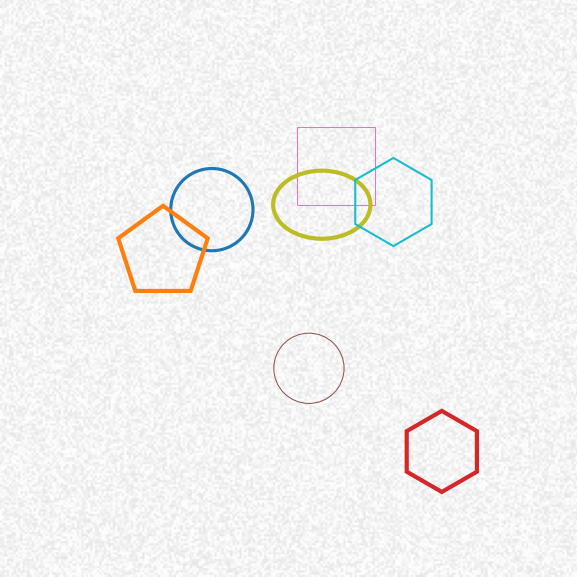[{"shape": "circle", "thickness": 1.5, "radius": 0.36, "center": [0.367, 0.636]}, {"shape": "pentagon", "thickness": 2, "radius": 0.41, "center": [0.282, 0.561]}, {"shape": "hexagon", "thickness": 2, "radius": 0.35, "center": [0.765, 0.217]}, {"shape": "circle", "thickness": 0.5, "radius": 0.3, "center": [0.535, 0.361]}, {"shape": "square", "thickness": 0.5, "radius": 0.34, "center": [0.582, 0.711]}, {"shape": "oval", "thickness": 2, "radius": 0.42, "center": [0.557, 0.645]}, {"shape": "hexagon", "thickness": 1, "radius": 0.38, "center": [0.681, 0.649]}]